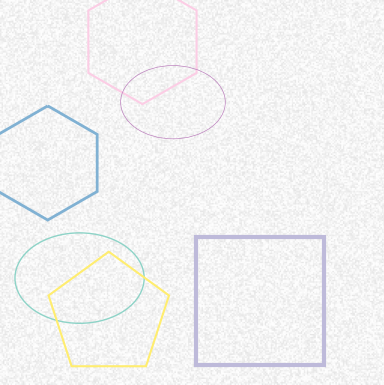[{"shape": "oval", "thickness": 1, "radius": 0.84, "center": [0.207, 0.278]}, {"shape": "square", "thickness": 3, "radius": 0.83, "center": [0.674, 0.218]}, {"shape": "hexagon", "thickness": 2, "radius": 0.74, "center": [0.124, 0.577]}, {"shape": "hexagon", "thickness": 1.5, "radius": 0.81, "center": [0.37, 0.892]}, {"shape": "oval", "thickness": 0.5, "radius": 0.68, "center": [0.449, 0.735]}, {"shape": "pentagon", "thickness": 1.5, "radius": 0.82, "center": [0.283, 0.182]}]